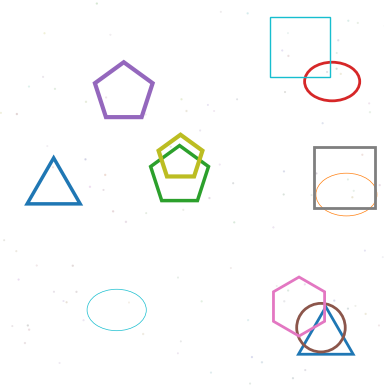[{"shape": "triangle", "thickness": 2, "radius": 0.41, "center": [0.846, 0.121]}, {"shape": "triangle", "thickness": 2.5, "radius": 0.4, "center": [0.139, 0.51]}, {"shape": "oval", "thickness": 0.5, "radius": 0.4, "center": [0.9, 0.495]}, {"shape": "pentagon", "thickness": 2.5, "radius": 0.4, "center": [0.466, 0.543]}, {"shape": "oval", "thickness": 2, "radius": 0.36, "center": [0.863, 0.788]}, {"shape": "pentagon", "thickness": 3, "radius": 0.39, "center": [0.321, 0.76]}, {"shape": "circle", "thickness": 2, "radius": 0.32, "center": [0.834, 0.149]}, {"shape": "hexagon", "thickness": 2, "radius": 0.38, "center": [0.777, 0.204]}, {"shape": "square", "thickness": 2, "radius": 0.39, "center": [0.895, 0.54]}, {"shape": "pentagon", "thickness": 3, "radius": 0.3, "center": [0.469, 0.59]}, {"shape": "oval", "thickness": 0.5, "radius": 0.38, "center": [0.303, 0.195]}, {"shape": "square", "thickness": 1, "radius": 0.39, "center": [0.78, 0.878]}]